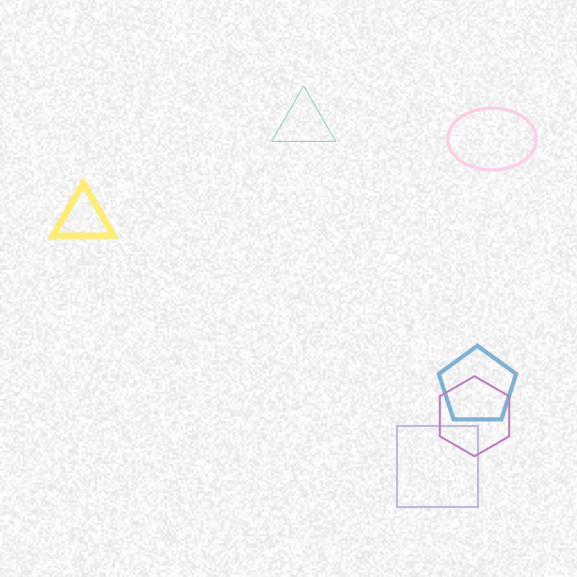[{"shape": "triangle", "thickness": 0.5, "radius": 0.32, "center": [0.526, 0.786]}, {"shape": "square", "thickness": 1, "radius": 0.35, "center": [0.758, 0.191]}, {"shape": "pentagon", "thickness": 2, "radius": 0.35, "center": [0.827, 0.33]}, {"shape": "oval", "thickness": 1.5, "radius": 0.38, "center": [0.852, 0.758]}, {"shape": "hexagon", "thickness": 1, "radius": 0.35, "center": [0.822, 0.278]}, {"shape": "triangle", "thickness": 3, "radius": 0.3, "center": [0.144, 0.621]}]